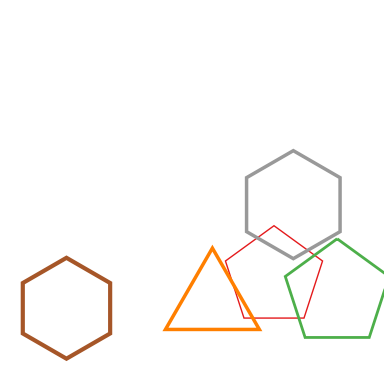[{"shape": "pentagon", "thickness": 1, "radius": 0.66, "center": [0.712, 0.281]}, {"shape": "pentagon", "thickness": 2, "radius": 0.71, "center": [0.876, 0.238]}, {"shape": "triangle", "thickness": 2.5, "radius": 0.7, "center": [0.552, 0.215]}, {"shape": "hexagon", "thickness": 3, "radius": 0.66, "center": [0.173, 0.199]}, {"shape": "hexagon", "thickness": 2.5, "radius": 0.7, "center": [0.762, 0.468]}]